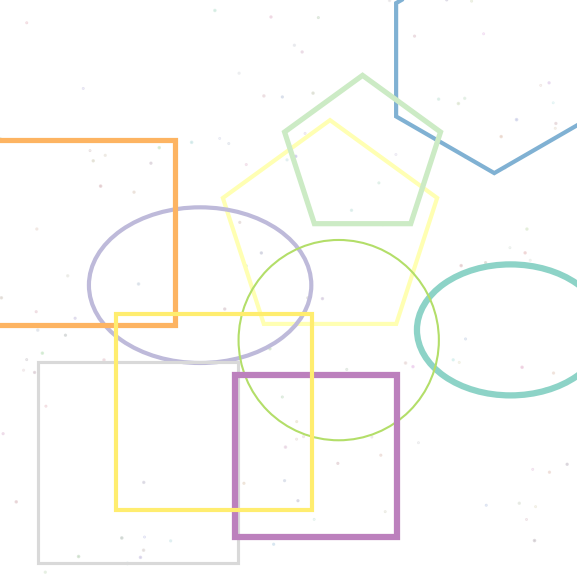[{"shape": "oval", "thickness": 3, "radius": 0.81, "center": [0.884, 0.428]}, {"shape": "pentagon", "thickness": 2, "radius": 0.98, "center": [0.571, 0.596]}, {"shape": "oval", "thickness": 2, "radius": 0.96, "center": [0.347, 0.505]}, {"shape": "hexagon", "thickness": 2, "radius": 0.98, "center": [0.856, 0.896]}, {"shape": "square", "thickness": 2.5, "radius": 0.8, "center": [0.143, 0.597]}, {"shape": "circle", "thickness": 1, "radius": 0.87, "center": [0.587, 0.41]}, {"shape": "square", "thickness": 1.5, "radius": 0.87, "center": [0.239, 0.198]}, {"shape": "square", "thickness": 3, "radius": 0.7, "center": [0.548, 0.209]}, {"shape": "pentagon", "thickness": 2.5, "radius": 0.71, "center": [0.628, 0.727]}, {"shape": "square", "thickness": 2, "radius": 0.85, "center": [0.37, 0.286]}]